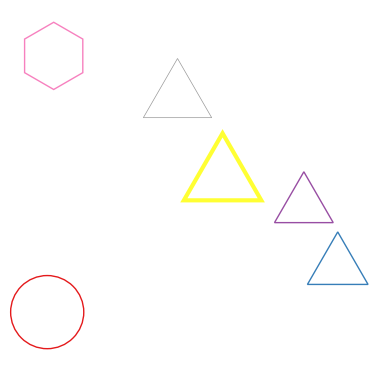[{"shape": "circle", "thickness": 1, "radius": 0.47, "center": [0.123, 0.189]}, {"shape": "triangle", "thickness": 1, "radius": 0.45, "center": [0.877, 0.307]}, {"shape": "triangle", "thickness": 1, "radius": 0.44, "center": [0.789, 0.466]}, {"shape": "triangle", "thickness": 3, "radius": 0.58, "center": [0.578, 0.538]}, {"shape": "hexagon", "thickness": 1, "radius": 0.44, "center": [0.139, 0.855]}, {"shape": "triangle", "thickness": 0.5, "radius": 0.51, "center": [0.461, 0.746]}]